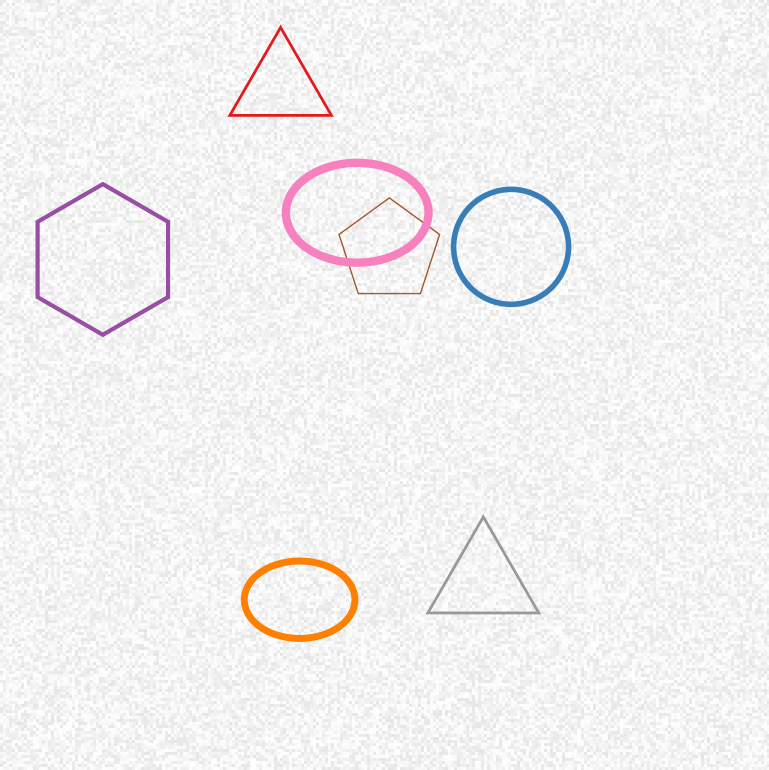[{"shape": "triangle", "thickness": 1, "radius": 0.38, "center": [0.364, 0.888]}, {"shape": "circle", "thickness": 2, "radius": 0.37, "center": [0.664, 0.679]}, {"shape": "hexagon", "thickness": 1.5, "radius": 0.49, "center": [0.134, 0.663]}, {"shape": "oval", "thickness": 2.5, "radius": 0.36, "center": [0.389, 0.221]}, {"shape": "pentagon", "thickness": 0.5, "radius": 0.34, "center": [0.506, 0.674]}, {"shape": "oval", "thickness": 3, "radius": 0.46, "center": [0.464, 0.724]}, {"shape": "triangle", "thickness": 1, "radius": 0.42, "center": [0.628, 0.246]}]